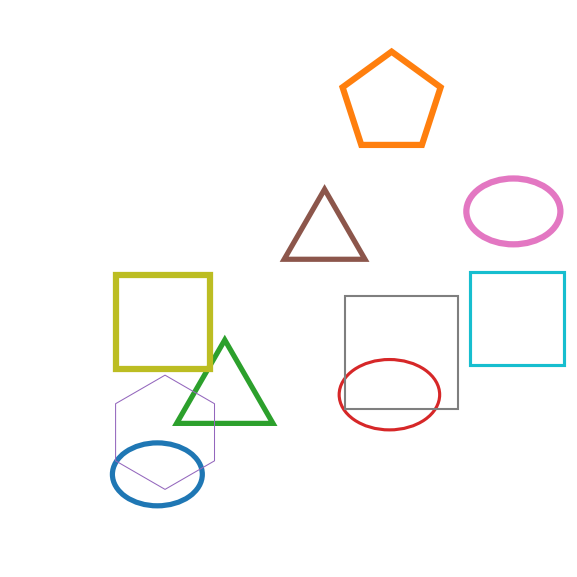[{"shape": "oval", "thickness": 2.5, "radius": 0.39, "center": [0.272, 0.178]}, {"shape": "pentagon", "thickness": 3, "radius": 0.45, "center": [0.678, 0.82]}, {"shape": "triangle", "thickness": 2.5, "radius": 0.48, "center": [0.389, 0.314]}, {"shape": "oval", "thickness": 1.5, "radius": 0.44, "center": [0.674, 0.316]}, {"shape": "hexagon", "thickness": 0.5, "radius": 0.49, "center": [0.286, 0.251]}, {"shape": "triangle", "thickness": 2.5, "radius": 0.4, "center": [0.562, 0.591]}, {"shape": "oval", "thickness": 3, "radius": 0.41, "center": [0.889, 0.633]}, {"shape": "square", "thickness": 1, "radius": 0.49, "center": [0.695, 0.389]}, {"shape": "square", "thickness": 3, "radius": 0.4, "center": [0.282, 0.442]}, {"shape": "square", "thickness": 1.5, "radius": 0.41, "center": [0.895, 0.448]}]